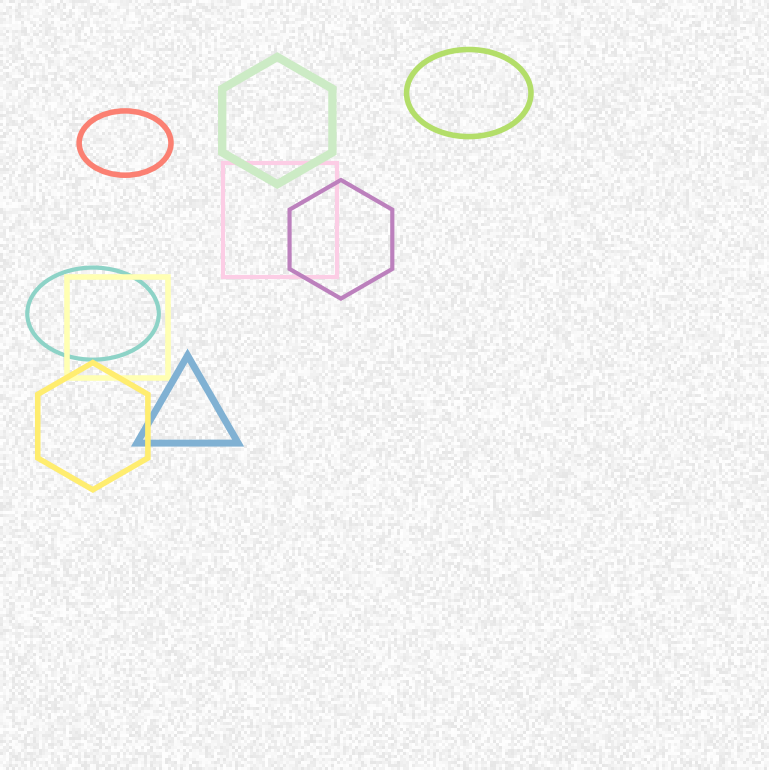[{"shape": "oval", "thickness": 1.5, "radius": 0.43, "center": [0.121, 0.593]}, {"shape": "square", "thickness": 2, "radius": 0.33, "center": [0.153, 0.575]}, {"shape": "oval", "thickness": 2, "radius": 0.3, "center": [0.162, 0.814]}, {"shape": "triangle", "thickness": 2.5, "radius": 0.38, "center": [0.244, 0.462]}, {"shape": "oval", "thickness": 2, "radius": 0.4, "center": [0.609, 0.879]}, {"shape": "square", "thickness": 1.5, "radius": 0.37, "center": [0.364, 0.714]}, {"shape": "hexagon", "thickness": 1.5, "radius": 0.39, "center": [0.443, 0.689]}, {"shape": "hexagon", "thickness": 3, "radius": 0.41, "center": [0.36, 0.843]}, {"shape": "hexagon", "thickness": 2, "radius": 0.41, "center": [0.121, 0.447]}]